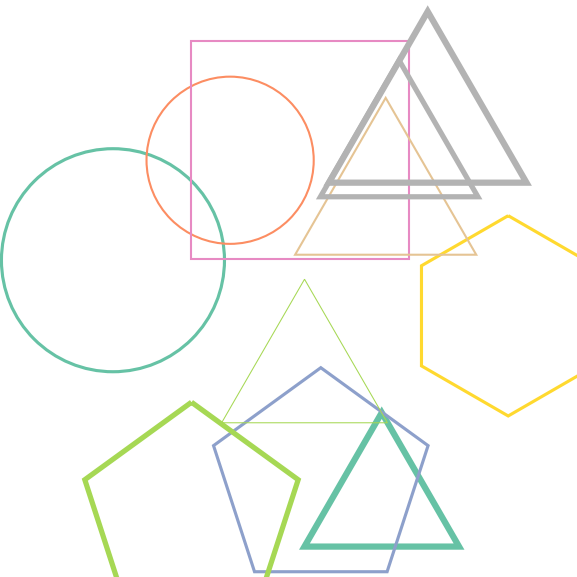[{"shape": "triangle", "thickness": 3, "radius": 0.77, "center": [0.661, 0.13]}, {"shape": "circle", "thickness": 1.5, "radius": 0.97, "center": [0.196, 0.549]}, {"shape": "circle", "thickness": 1, "radius": 0.72, "center": [0.398, 0.722]}, {"shape": "pentagon", "thickness": 1.5, "radius": 0.98, "center": [0.556, 0.167]}, {"shape": "square", "thickness": 1, "radius": 0.94, "center": [0.52, 0.739]}, {"shape": "triangle", "thickness": 0.5, "radius": 0.83, "center": [0.527, 0.35]}, {"shape": "pentagon", "thickness": 2.5, "radius": 0.97, "center": [0.332, 0.108]}, {"shape": "hexagon", "thickness": 1.5, "radius": 0.87, "center": [0.88, 0.452]}, {"shape": "triangle", "thickness": 1, "radius": 0.91, "center": [0.668, 0.649]}, {"shape": "triangle", "thickness": 3, "radius": 0.99, "center": [0.741, 0.782]}, {"shape": "triangle", "thickness": 2.5, "radius": 0.79, "center": [0.691, 0.737]}]